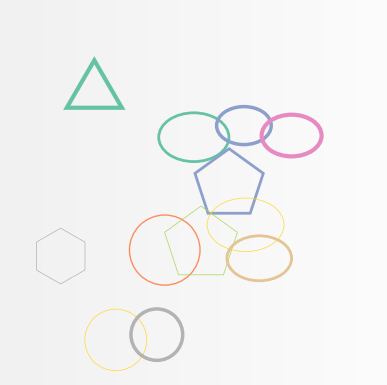[{"shape": "triangle", "thickness": 3, "radius": 0.41, "center": [0.243, 0.761]}, {"shape": "oval", "thickness": 2, "radius": 0.45, "center": [0.5, 0.644]}, {"shape": "circle", "thickness": 1, "radius": 0.46, "center": [0.425, 0.35]}, {"shape": "pentagon", "thickness": 2, "radius": 0.46, "center": [0.591, 0.521]}, {"shape": "oval", "thickness": 2.5, "radius": 0.35, "center": [0.629, 0.674]}, {"shape": "oval", "thickness": 3, "radius": 0.39, "center": [0.753, 0.648]}, {"shape": "pentagon", "thickness": 0.5, "radius": 0.49, "center": [0.519, 0.366]}, {"shape": "circle", "thickness": 0.5, "radius": 0.4, "center": [0.299, 0.117]}, {"shape": "oval", "thickness": 0.5, "radius": 0.5, "center": [0.634, 0.416]}, {"shape": "oval", "thickness": 2, "radius": 0.42, "center": [0.669, 0.329]}, {"shape": "hexagon", "thickness": 0.5, "radius": 0.36, "center": [0.157, 0.335]}, {"shape": "circle", "thickness": 2.5, "radius": 0.33, "center": [0.405, 0.131]}]